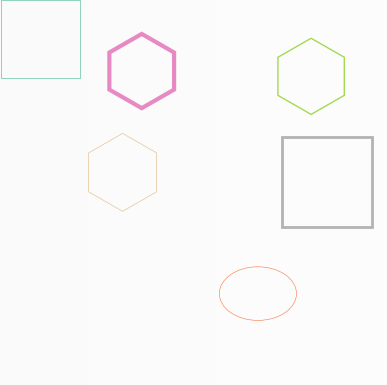[{"shape": "square", "thickness": 0.5, "radius": 0.51, "center": [0.105, 0.899]}, {"shape": "oval", "thickness": 0.5, "radius": 0.5, "center": [0.666, 0.237]}, {"shape": "hexagon", "thickness": 3, "radius": 0.48, "center": [0.366, 0.815]}, {"shape": "hexagon", "thickness": 1, "radius": 0.49, "center": [0.803, 0.802]}, {"shape": "hexagon", "thickness": 0.5, "radius": 0.51, "center": [0.316, 0.552]}, {"shape": "square", "thickness": 2, "radius": 0.58, "center": [0.845, 0.527]}]